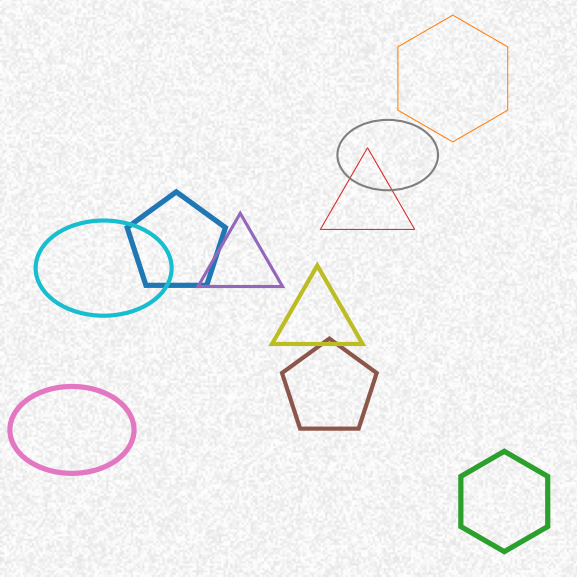[{"shape": "pentagon", "thickness": 2.5, "radius": 0.45, "center": [0.305, 0.577]}, {"shape": "hexagon", "thickness": 0.5, "radius": 0.55, "center": [0.784, 0.863]}, {"shape": "hexagon", "thickness": 2.5, "radius": 0.43, "center": [0.873, 0.131]}, {"shape": "triangle", "thickness": 0.5, "radius": 0.47, "center": [0.636, 0.649]}, {"shape": "triangle", "thickness": 1.5, "radius": 0.42, "center": [0.416, 0.545]}, {"shape": "pentagon", "thickness": 2, "radius": 0.43, "center": [0.57, 0.327]}, {"shape": "oval", "thickness": 2.5, "radius": 0.54, "center": [0.125, 0.255]}, {"shape": "oval", "thickness": 1, "radius": 0.44, "center": [0.671, 0.731]}, {"shape": "triangle", "thickness": 2, "radius": 0.45, "center": [0.549, 0.449]}, {"shape": "oval", "thickness": 2, "radius": 0.59, "center": [0.179, 0.535]}]